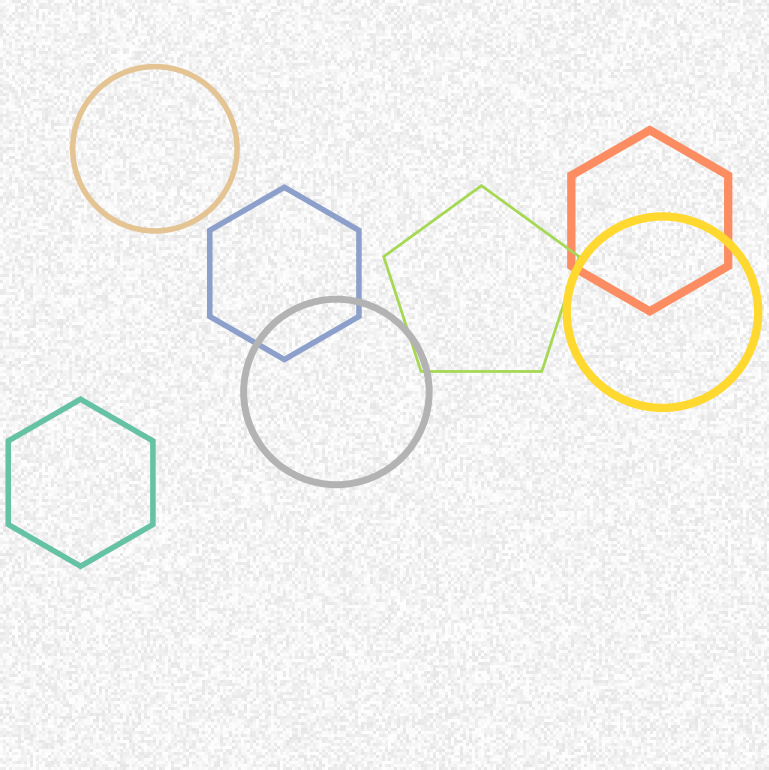[{"shape": "hexagon", "thickness": 2, "radius": 0.54, "center": [0.105, 0.373]}, {"shape": "hexagon", "thickness": 3, "radius": 0.59, "center": [0.844, 0.713]}, {"shape": "hexagon", "thickness": 2, "radius": 0.56, "center": [0.369, 0.645]}, {"shape": "pentagon", "thickness": 1, "radius": 0.67, "center": [0.625, 0.626]}, {"shape": "circle", "thickness": 3, "radius": 0.62, "center": [0.86, 0.595]}, {"shape": "circle", "thickness": 2, "radius": 0.53, "center": [0.201, 0.807]}, {"shape": "circle", "thickness": 2.5, "radius": 0.6, "center": [0.437, 0.491]}]